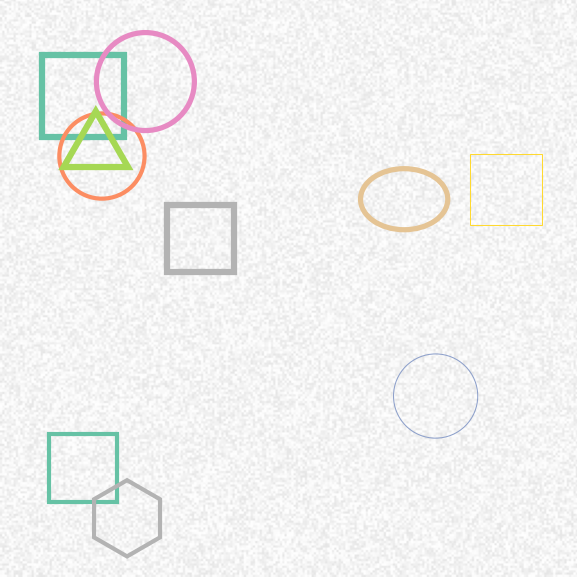[{"shape": "square", "thickness": 3, "radius": 0.35, "center": [0.143, 0.832]}, {"shape": "square", "thickness": 2, "radius": 0.3, "center": [0.143, 0.189]}, {"shape": "circle", "thickness": 2, "radius": 0.37, "center": [0.177, 0.729]}, {"shape": "circle", "thickness": 0.5, "radius": 0.36, "center": [0.754, 0.313]}, {"shape": "circle", "thickness": 2.5, "radius": 0.42, "center": [0.252, 0.858]}, {"shape": "triangle", "thickness": 3, "radius": 0.32, "center": [0.166, 0.742]}, {"shape": "square", "thickness": 0.5, "radius": 0.31, "center": [0.876, 0.672]}, {"shape": "oval", "thickness": 2.5, "radius": 0.38, "center": [0.7, 0.654]}, {"shape": "square", "thickness": 3, "radius": 0.29, "center": [0.348, 0.586]}, {"shape": "hexagon", "thickness": 2, "radius": 0.33, "center": [0.22, 0.102]}]